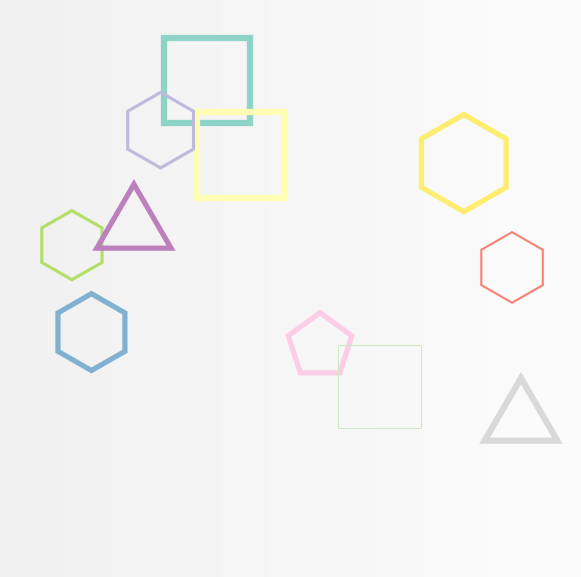[{"shape": "square", "thickness": 3, "radius": 0.37, "center": [0.356, 0.86]}, {"shape": "square", "thickness": 3, "radius": 0.37, "center": [0.414, 0.73]}, {"shape": "hexagon", "thickness": 1.5, "radius": 0.33, "center": [0.276, 0.774]}, {"shape": "hexagon", "thickness": 1, "radius": 0.31, "center": [0.881, 0.536]}, {"shape": "hexagon", "thickness": 2.5, "radius": 0.33, "center": [0.157, 0.424]}, {"shape": "hexagon", "thickness": 1.5, "radius": 0.3, "center": [0.124, 0.575]}, {"shape": "pentagon", "thickness": 2.5, "radius": 0.29, "center": [0.551, 0.4]}, {"shape": "triangle", "thickness": 3, "radius": 0.36, "center": [0.896, 0.272]}, {"shape": "triangle", "thickness": 2.5, "radius": 0.37, "center": [0.23, 0.606]}, {"shape": "square", "thickness": 0.5, "radius": 0.36, "center": [0.653, 0.33]}, {"shape": "hexagon", "thickness": 2.5, "radius": 0.42, "center": [0.798, 0.717]}]